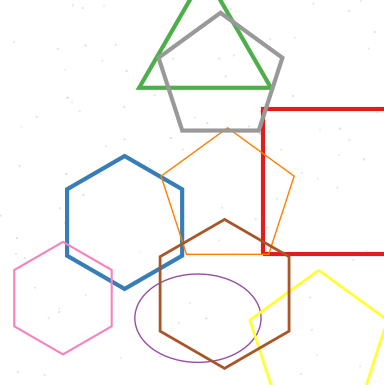[{"shape": "square", "thickness": 3, "radius": 0.94, "center": [0.871, 0.529]}, {"shape": "hexagon", "thickness": 3, "radius": 0.86, "center": [0.324, 0.422]}, {"shape": "triangle", "thickness": 3, "radius": 0.99, "center": [0.533, 0.871]}, {"shape": "oval", "thickness": 1, "radius": 0.82, "center": [0.514, 0.174]}, {"shape": "pentagon", "thickness": 1, "radius": 0.91, "center": [0.591, 0.486]}, {"shape": "pentagon", "thickness": 2, "radius": 0.94, "center": [0.828, 0.11]}, {"shape": "hexagon", "thickness": 2, "radius": 0.97, "center": [0.583, 0.237]}, {"shape": "hexagon", "thickness": 1.5, "radius": 0.73, "center": [0.164, 0.226]}, {"shape": "pentagon", "thickness": 3, "radius": 0.85, "center": [0.573, 0.798]}]